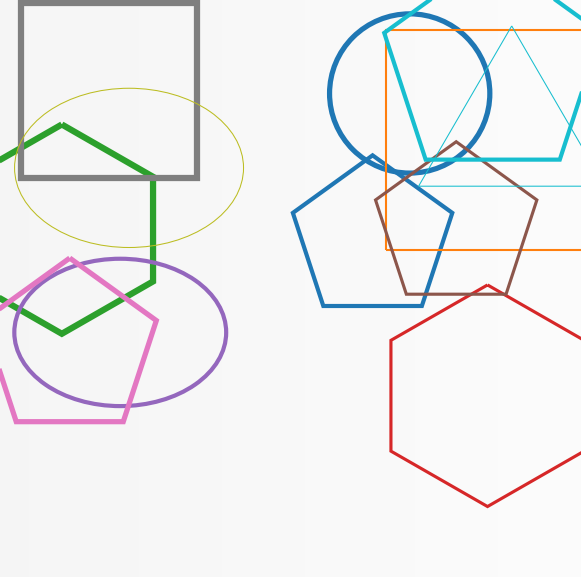[{"shape": "circle", "thickness": 2.5, "radius": 0.69, "center": [0.705, 0.837]}, {"shape": "pentagon", "thickness": 2, "radius": 0.72, "center": [0.641, 0.586]}, {"shape": "square", "thickness": 1, "radius": 0.95, "center": [0.854, 0.757]}, {"shape": "hexagon", "thickness": 3, "radius": 0.91, "center": [0.106, 0.602]}, {"shape": "hexagon", "thickness": 1.5, "radius": 0.96, "center": [0.839, 0.314]}, {"shape": "oval", "thickness": 2, "radius": 0.91, "center": [0.207, 0.424]}, {"shape": "pentagon", "thickness": 1.5, "radius": 0.73, "center": [0.785, 0.608]}, {"shape": "pentagon", "thickness": 2.5, "radius": 0.78, "center": [0.12, 0.396]}, {"shape": "square", "thickness": 3, "radius": 0.76, "center": [0.187, 0.842]}, {"shape": "oval", "thickness": 0.5, "radius": 0.98, "center": [0.222, 0.708]}, {"shape": "pentagon", "thickness": 2, "radius": 0.98, "center": [0.848, 0.882]}, {"shape": "triangle", "thickness": 0.5, "radius": 0.92, "center": [0.88, 0.769]}]